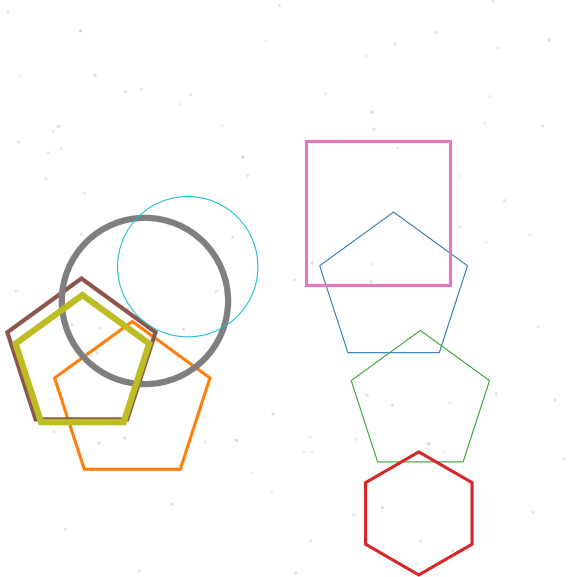[{"shape": "pentagon", "thickness": 0.5, "radius": 0.67, "center": [0.682, 0.497]}, {"shape": "pentagon", "thickness": 1.5, "radius": 0.71, "center": [0.229, 0.301]}, {"shape": "pentagon", "thickness": 0.5, "radius": 0.63, "center": [0.728, 0.301]}, {"shape": "hexagon", "thickness": 1.5, "radius": 0.53, "center": [0.725, 0.11]}, {"shape": "pentagon", "thickness": 2, "radius": 0.67, "center": [0.141, 0.382]}, {"shape": "square", "thickness": 1.5, "radius": 0.62, "center": [0.655, 0.63]}, {"shape": "circle", "thickness": 3, "radius": 0.72, "center": [0.251, 0.478]}, {"shape": "pentagon", "thickness": 3, "radius": 0.61, "center": [0.143, 0.367]}, {"shape": "circle", "thickness": 0.5, "radius": 0.61, "center": [0.325, 0.537]}]